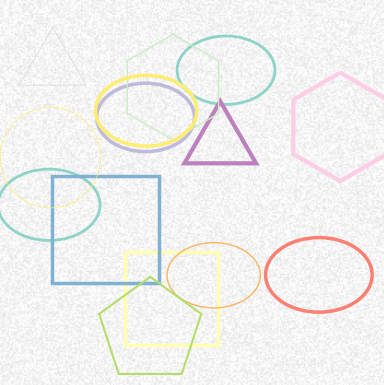[{"shape": "oval", "thickness": 2, "radius": 0.66, "center": [0.127, 0.468]}, {"shape": "oval", "thickness": 2, "radius": 0.63, "center": [0.587, 0.818]}, {"shape": "square", "thickness": 2.5, "radius": 0.6, "center": [0.444, 0.224]}, {"shape": "oval", "thickness": 2.5, "radius": 0.64, "center": [0.378, 0.695]}, {"shape": "oval", "thickness": 2.5, "radius": 0.69, "center": [0.828, 0.286]}, {"shape": "square", "thickness": 2.5, "radius": 0.7, "center": [0.274, 0.404]}, {"shape": "oval", "thickness": 1, "radius": 0.61, "center": [0.555, 0.285]}, {"shape": "pentagon", "thickness": 1.5, "radius": 0.7, "center": [0.39, 0.142]}, {"shape": "hexagon", "thickness": 3, "radius": 0.7, "center": [0.884, 0.67]}, {"shape": "triangle", "thickness": 0.5, "radius": 0.5, "center": [0.137, 0.829]}, {"shape": "triangle", "thickness": 3, "radius": 0.54, "center": [0.572, 0.63]}, {"shape": "hexagon", "thickness": 1, "radius": 0.68, "center": [0.449, 0.774]}, {"shape": "circle", "thickness": 0.5, "radius": 0.65, "center": [0.131, 0.591]}, {"shape": "oval", "thickness": 2.5, "radius": 0.66, "center": [0.38, 0.712]}]